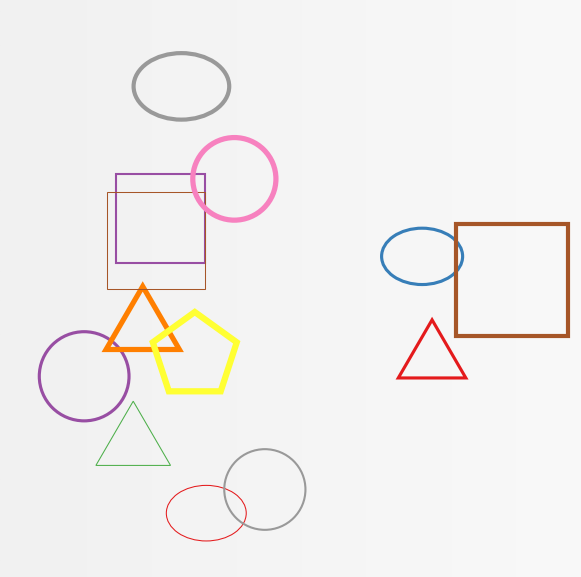[{"shape": "oval", "thickness": 0.5, "radius": 0.34, "center": [0.355, 0.111]}, {"shape": "triangle", "thickness": 1.5, "radius": 0.34, "center": [0.743, 0.378]}, {"shape": "oval", "thickness": 1.5, "radius": 0.35, "center": [0.726, 0.555]}, {"shape": "triangle", "thickness": 0.5, "radius": 0.37, "center": [0.229, 0.23]}, {"shape": "circle", "thickness": 1.5, "radius": 0.39, "center": [0.145, 0.348]}, {"shape": "square", "thickness": 1, "radius": 0.38, "center": [0.276, 0.621]}, {"shape": "triangle", "thickness": 2.5, "radius": 0.36, "center": [0.246, 0.43]}, {"shape": "pentagon", "thickness": 3, "radius": 0.38, "center": [0.335, 0.383]}, {"shape": "square", "thickness": 2, "radius": 0.48, "center": [0.881, 0.514]}, {"shape": "square", "thickness": 0.5, "radius": 0.42, "center": [0.269, 0.583]}, {"shape": "circle", "thickness": 2.5, "radius": 0.36, "center": [0.403, 0.689]}, {"shape": "oval", "thickness": 2, "radius": 0.41, "center": [0.312, 0.85]}, {"shape": "circle", "thickness": 1, "radius": 0.35, "center": [0.456, 0.152]}]